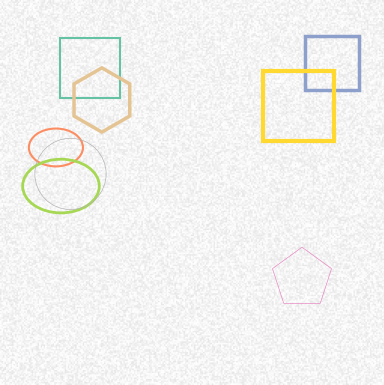[{"shape": "square", "thickness": 1.5, "radius": 0.39, "center": [0.234, 0.824]}, {"shape": "oval", "thickness": 1.5, "radius": 0.35, "center": [0.145, 0.617]}, {"shape": "square", "thickness": 2.5, "radius": 0.35, "center": [0.863, 0.836]}, {"shape": "pentagon", "thickness": 0.5, "radius": 0.4, "center": [0.784, 0.277]}, {"shape": "oval", "thickness": 2, "radius": 0.5, "center": [0.158, 0.517]}, {"shape": "square", "thickness": 3, "radius": 0.46, "center": [0.775, 0.724]}, {"shape": "hexagon", "thickness": 2.5, "radius": 0.42, "center": [0.265, 0.74]}, {"shape": "circle", "thickness": 0.5, "radius": 0.46, "center": [0.183, 0.548]}]